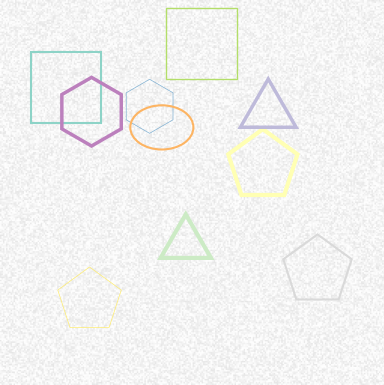[{"shape": "square", "thickness": 1.5, "radius": 0.46, "center": [0.172, 0.772]}, {"shape": "pentagon", "thickness": 3, "radius": 0.47, "center": [0.683, 0.57]}, {"shape": "triangle", "thickness": 2.5, "radius": 0.42, "center": [0.697, 0.711]}, {"shape": "hexagon", "thickness": 0.5, "radius": 0.35, "center": [0.389, 0.724]}, {"shape": "oval", "thickness": 1.5, "radius": 0.41, "center": [0.42, 0.669]}, {"shape": "square", "thickness": 1, "radius": 0.46, "center": [0.523, 0.888]}, {"shape": "pentagon", "thickness": 1.5, "radius": 0.47, "center": [0.825, 0.298]}, {"shape": "hexagon", "thickness": 2.5, "radius": 0.45, "center": [0.238, 0.71]}, {"shape": "triangle", "thickness": 3, "radius": 0.38, "center": [0.483, 0.368]}, {"shape": "pentagon", "thickness": 0.5, "radius": 0.43, "center": [0.233, 0.22]}]